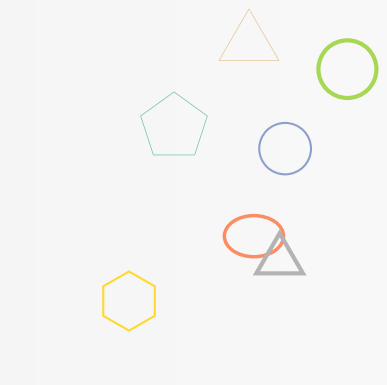[{"shape": "pentagon", "thickness": 0.5, "radius": 0.45, "center": [0.449, 0.671]}, {"shape": "oval", "thickness": 2.5, "radius": 0.38, "center": [0.655, 0.387]}, {"shape": "circle", "thickness": 1.5, "radius": 0.33, "center": [0.736, 0.614]}, {"shape": "circle", "thickness": 3, "radius": 0.37, "center": [0.897, 0.82]}, {"shape": "hexagon", "thickness": 1.5, "radius": 0.38, "center": [0.333, 0.218]}, {"shape": "triangle", "thickness": 0.5, "radius": 0.45, "center": [0.643, 0.887]}, {"shape": "triangle", "thickness": 3, "radius": 0.35, "center": [0.722, 0.325]}]